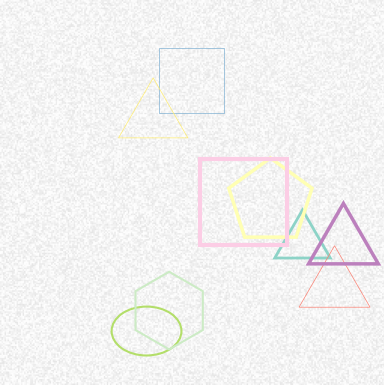[{"shape": "triangle", "thickness": 2, "radius": 0.42, "center": [0.786, 0.371]}, {"shape": "pentagon", "thickness": 2.5, "radius": 0.57, "center": [0.702, 0.476]}, {"shape": "triangle", "thickness": 0.5, "radius": 0.53, "center": [0.869, 0.255]}, {"shape": "square", "thickness": 0.5, "radius": 0.42, "center": [0.498, 0.79]}, {"shape": "oval", "thickness": 1.5, "radius": 0.45, "center": [0.381, 0.14]}, {"shape": "square", "thickness": 3, "radius": 0.56, "center": [0.632, 0.476]}, {"shape": "triangle", "thickness": 2.5, "radius": 0.52, "center": [0.892, 0.367]}, {"shape": "hexagon", "thickness": 1.5, "radius": 0.5, "center": [0.439, 0.193]}, {"shape": "triangle", "thickness": 0.5, "radius": 0.52, "center": [0.398, 0.694]}]